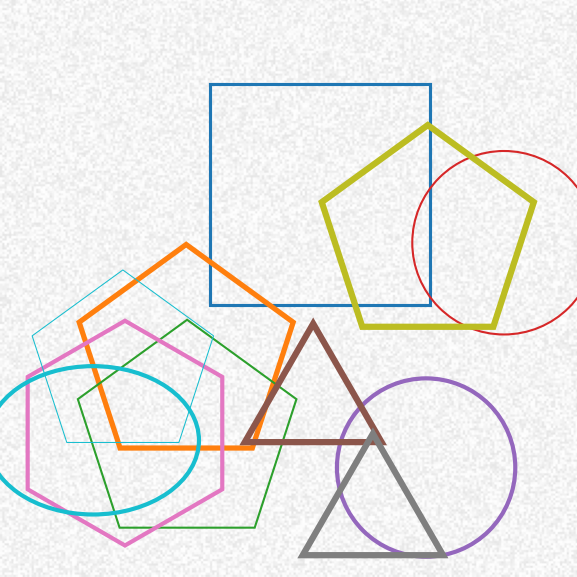[{"shape": "square", "thickness": 1.5, "radius": 0.96, "center": [0.554, 0.663]}, {"shape": "pentagon", "thickness": 2.5, "radius": 0.97, "center": [0.322, 0.381]}, {"shape": "pentagon", "thickness": 1, "radius": 1.0, "center": [0.324, 0.246]}, {"shape": "circle", "thickness": 1, "radius": 0.79, "center": [0.873, 0.579]}, {"shape": "circle", "thickness": 2, "radius": 0.77, "center": [0.738, 0.19]}, {"shape": "triangle", "thickness": 3, "radius": 0.68, "center": [0.542, 0.302]}, {"shape": "hexagon", "thickness": 2, "radius": 0.97, "center": [0.216, 0.249]}, {"shape": "triangle", "thickness": 3, "radius": 0.7, "center": [0.646, 0.108]}, {"shape": "pentagon", "thickness": 3, "radius": 0.97, "center": [0.741, 0.589]}, {"shape": "pentagon", "thickness": 0.5, "radius": 0.83, "center": [0.213, 0.367]}, {"shape": "oval", "thickness": 2, "radius": 0.92, "center": [0.161, 0.237]}]